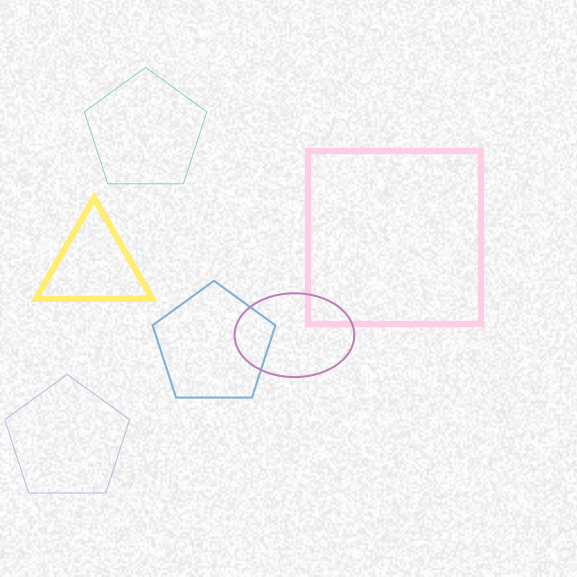[{"shape": "pentagon", "thickness": 0.5, "radius": 0.56, "center": [0.252, 0.771]}, {"shape": "pentagon", "thickness": 0.5, "radius": 0.57, "center": [0.116, 0.237]}, {"shape": "pentagon", "thickness": 1, "radius": 0.56, "center": [0.371, 0.401]}, {"shape": "square", "thickness": 3, "radius": 0.75, "center": [0.683, 0.588]}, {"shape": "oval", "thickness": 1, "radius": 0.52, "center": [0.51, 0.419]}, {"shape": "triangle", "thickness": 3, "radius": 0.58, "center": [0.163, 0.54]}]